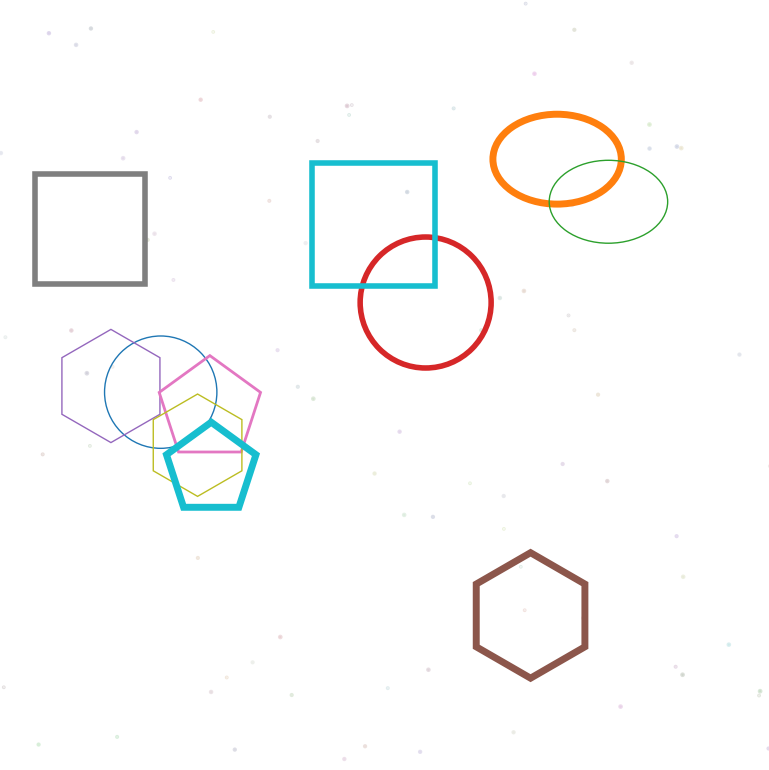[{"shape": "circle", "thickness": 0.5, "radius": 0.36, "center": [0.209, 0.491]}, {"shape": "oval", "thickness": 2.5, "radius": 0.42, "center": [0.724, 0.793]}, {"shape": "oval", "thickness": 0.5, "radius": 0.38, "center": [0.79, 0.738]}, {"shape": "circle", "thickness": 2, "radius": 0.43, "center": [0.553, 0.607]}, {"shape": "hexagon", "thickness": 0.5, "radius": 0.37, "center": [0.144, 0.499]}, {"shape": "hexagon", "thickness": 2.5, "radius": 0.41, "center": [0.689, 0.201]}, {"shape": "pentagon", "thickness": 1, "radius": 0.35, "center": [0.273, 0.469]}, {"shape": "square", "thickness": 2, "radius": 0.36, "center": [0.117, 0.703]}, {"shape": "hexagon", "thickness": 0.5, "radius": 0.33, "center": [0.257, 0.422]}, {"shape": "pentagon", "thickness": 2.5, "radius": 0.31, "center": [0.274, 0.391]}, {"shape": "square", "thickness": 2, "radius": 0.4, "center": [0.485, 0.709]}]